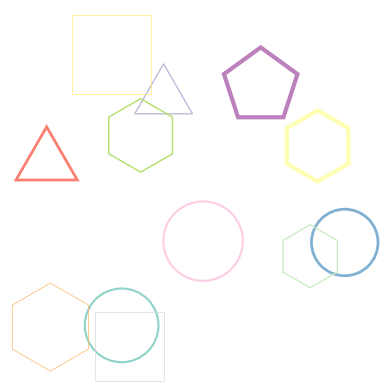[{"shape": "circle", "thickness": 1.5, "radius": 0.48, "center": [0.316, 0.155]}, {"shape": "hexagon", "thickness": 3, "radius": 0.46, "center": [0.825, 0.621]}, {"shape": "triangle", "thickness": 1, "radius": 0.43, "center": [0.425, 0.748]}, {"shape": "triangle", "thickness": 2, "radius": 0.46, "center": [0.121, 0.578]}, {"shape": "circle", "thickness": 2, "radius": 0.43, "center": [0.895, 0.37]}, {"shape": "hexagon", "thickness": 0.5, "radius": 0.57, "center": [0.131, 0.15]}, {"shape": "hexagon", "thickness": 1, "radius": 0.48, "center": [0.365, 0.648]}, {"shape": "circle", "thickness": 1.5, "radius": 0.52, "center": [0.527, 0.374]}, {"shape": "square", "thickness": 0.5, "radius": 0.45, "center": [0.337, 0.1]}, {"shape": "pentagon", "thickness": 3, "radius": 0.5, "center": [0.677, 0.777]}, {"shape": "hexagon", "thickness": 1, "radius": 0.41, "center": [0.806, 0.334]}, {"shape": "square", "thickness": 0.5, "radius": 0.51, "center": [0.289, 0.859]}]